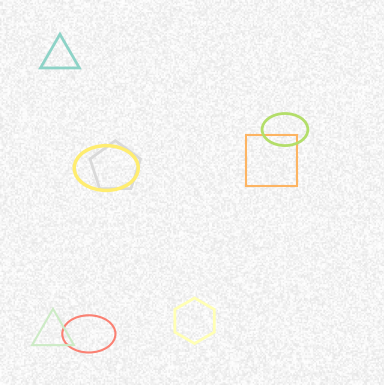[{"shape": "triangle", "thickness": 2, "radius": 0.29, "center": [0.156, 0.853]}, {"shape": "hexagon", "thickness": 2, "radius": 0.3, "center": [0.505, 0.167]}, {"shape": "oval", "thickness": 1.5, "radius": 0.35, "center": [0.231, 0.133]}, {"shape": "square", "thickness": 1.5, "radius": 0.33, "center": [0.705, 0.583]}, {"shape": "oval", "thickness": 2, "radius": 0.3, "center": [0.74, 0.664]}, {"shape": "pentagon", "thickness": 2, "radius": 0.34, "center": [0.299, 0.566]}, {"shape": "triangle", "thickness": 1.5, "radius": 0.31, "center": [0.138, 0.135]}, {"shape": "oval", "thickness": 2.5, "radius": 0.42, "center": [0.276, 0.564]}]